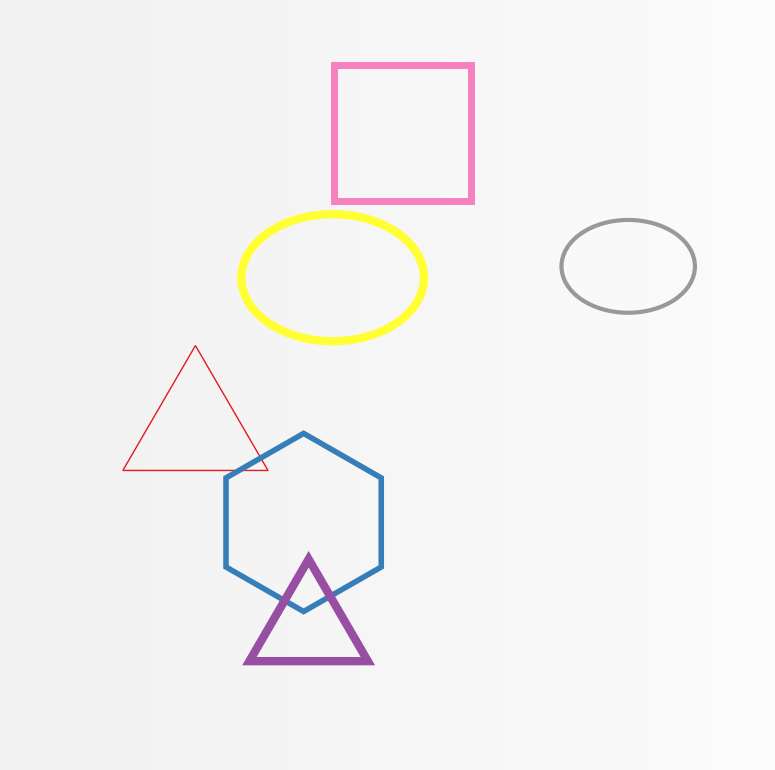[{"shape": "triangle", "thickness": 0.5, "radius": 0.54, "center": [0.252, 0.443]}, {"shape": "hexagon", "thickness": 2, "radius": 0.58, "center": [0.392, 0.321]}, {"shape": "triangle", "thickness": 3, "radius": 0.44, "center": [0.398, 0.185]}, {"shape": "oval", "thickness": 3, "radius": 0.59, "center": [0.429, 0.639]}, {"shape": "square", "thickness": 2.5, "radius": 0.44, "center": [0.519, 0.827]}, {"shape": "oval", "thickness": 1.5, "radius": 0.43, "center": [0.811, 0.654]}]